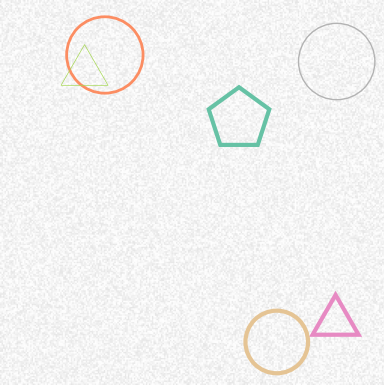[{"shape": "pentagon", "thickness": 3, "radius": 0.41, "center": [0.621, 0.691]}, {"shape": "circle", "thickness": 2, "radius": 0.5, "center": [0.272, 0.857]}, {"shape": "triangle", "thickness": 3, "radius": 0.34, "center": [0.872, 0.165]}, {"shape": "triangle", "thickness": 0.5, "radius": 0.35, "center": [0.22, 0.814]}, {"shape": "circle", "thickness": 3, "radius": 0.41, "center": [0.719, 0.112]}, {"shape": "circle", "thickness": 1, "radius": 0.5, "center": [0.875, 0.84]}]